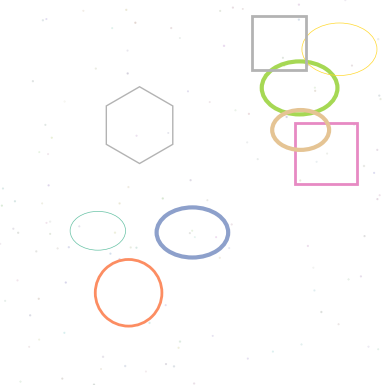[{"shape": "oval", "thickness": 0.5, "radius": 0.36, "center": [0.254, 0.401]}, {"shape": "circle", "thickness": 2, "radius": 0.43, "center": [0.334, 0.239]}, {"shape": "oval", "thickness": 3, "radius": 0.46, "center": [0.5, 0.396]}, {"shape": "square", "thickness": 2, "radius": 0.4, "center": [0.847, 0.602]}, {"shape": "oval", "thickness": 3, "radius": 0.49, "center": [0.778, 0.772]}, {"shape": "oval", "thickness": 0.5, "radius": 0.49, "center": [0.882, 0.872]}, {"shape": "oval", "thickness": 3, "radius": 0.37, "center": [0.781, 0.662]}, {"shape": "hexagon", "thickness": 1, "radius": 0.5, "center": [0.362, 0.675]}, {"shape": "square", "thickness": 2, "radius": 0.35, "center": [0.724, 0.888]}]